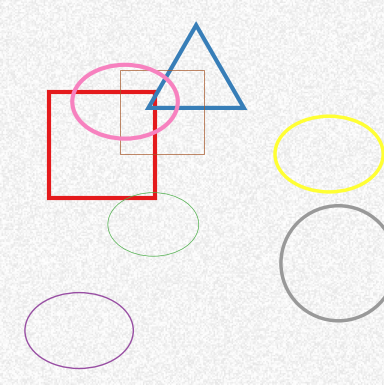[{"shape": "square", "thickness": 3, "radius": 0.69, "center": [0.266, 0.624]}, {"shape": "triangle", "thickness": 3, "radius": 0.72, "center": [0.509, 0.791]}, {"shape": "oval", "thickness": 0.5, "radius": 0.59, "center": [0.398, 0.417]}, {"shape": "oval", "thickness": 1, "radius": 0.7, "center": [0.206, 0.141]}, {"shape": "oval", "thickness": 2.5, "radius": 0.7, "center": [0.855, 0.6]}, {"shape": "square", "thickness": 0.5, "radius": 0.55, "center": [0.421, 0.71]}, {"shape": "oval", "thickness": 3, "radius": 0.69, "center": [0.325, 0.736]}, {"shape": "circle", "thickness": 2.5, "radius": 0.75, "center": [0.879, 0.316]}]